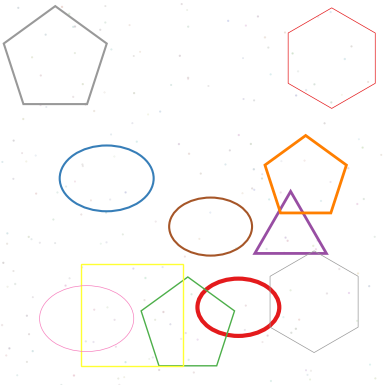[{"shape": "hexagon", "thickness": 0.5, "radius": 0.65, "center": [0.862, 0.849]}, {"shape": "oval", "thickness": 3, "radius": 0.53, "center": [0.619, 0.202]}, {"shape": "oval", "thickness": 1.5, "radius": 0.61, "center": [0.277, 0.537]}, {"shape": "pentagon", "thickness": 1, "radius": 0.64, "center": [0.488, 0.153]}, {"shape": "triangle", "thickness": 2, "radius": 0.54, "center": [0.755, 0.395]}, {"shape": "pentagon", "thickness": 2, "radius": 0.56, "center": [0.794, 0.537]}, {"shape": "square", "thickness": 1, "radius": 0.66, "center": [0.343, 0.182]}, {"shape": "oval", "thickness": 1.5, "radius": 0.54, "center": [0.547, 0.411]}, {"shape": "oval", "thickness": 0.5, "radius": 0.61, "center": [0.225, 0.172]}, {"shape": "hexagon", "thickness": 0.5, "radius": 0.66, "center": [0.816, 0.216]}, {"shape": "pentagon", "thickness": 1.5, "radius": 0.7, "center": [0.144, 0.843]}]